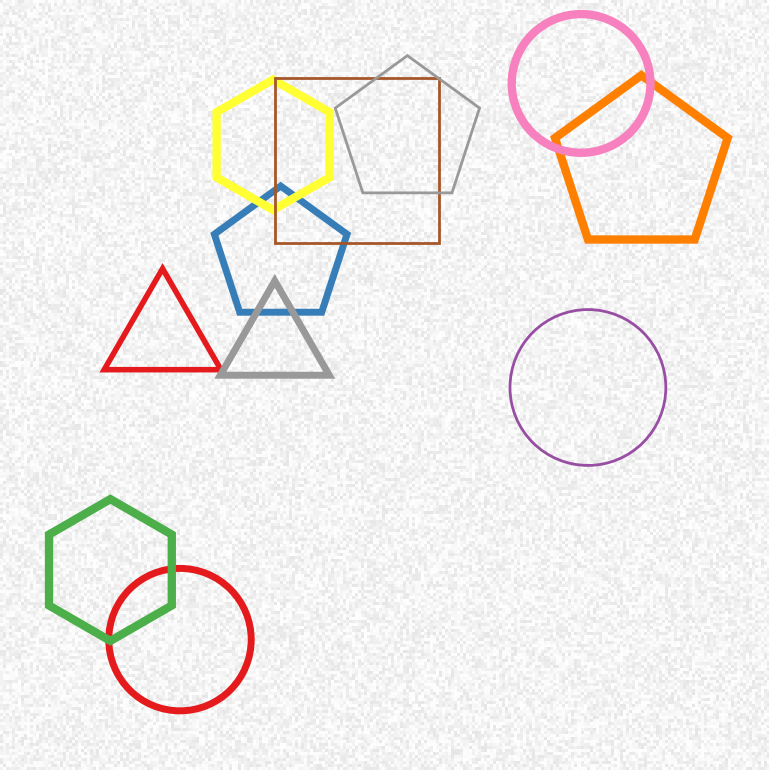[{"shape": "circle", "thickness": 2.5, "radius": 0.46, "center": [0.234, 0.169]}, {"shape": "triangle", "thickness": 2, "radius": 0.44, "center": [0.211, 0.564]}, {"shape": "pentagon", "thickness": 2.5, "radius": 0.45, "center": [0.365, 0.668]}, {"shape": "hexagon", "thickness": 3, "radius": 0.46, "center": [0.143, 0.26]}, {"shape": "circle", "thickness": 1, "radius": 0.51, "center": [0.764, 0.497]}, {"shape": "pentagon", "thickness": 3, "radius": 0.59, "center": [0.833, 0.784]}, {"shape": "hexagon", "thickness": 3, "radius": 0.42, "center": [0.355, 0.812]}, {"shape": "square", "thickness": 1, "radius": 0.53, "center": [0.464, 0.791]}, {"shape": "circle", "thickness": 3, "radius": 0.45, "center": [0.755, 0.892]}, {"shape": "triangle", "thickness": 2.5, "radius": 0.41, "center": [0.357, 0.554]}, {"shape": "pentagon", "thickness": 1, "radius": 0.49, "center": [0.529, 0.829]}]